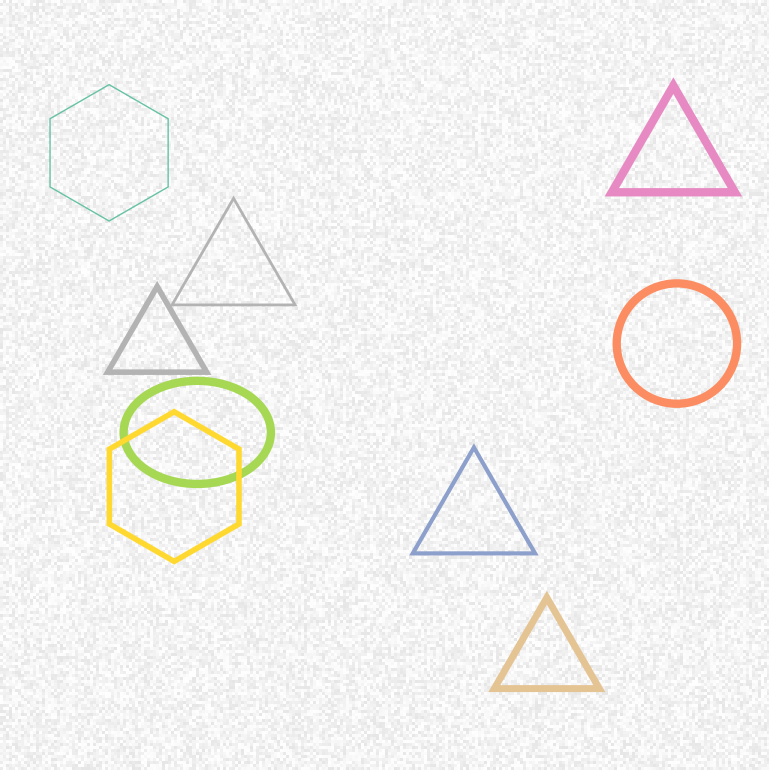[{"shape": "hexagon", "thickness": 0.5, "radius": 0.44, "center": [0.142, 0.802]}, {"shape": "circle", "thickness": 3, "radius": 0.39, "center": [0.879, 0.554]}, {"shape": "triangle", "thickness": 1.5, "radius": 0.46, "center": [0.615, 0.327]}, {"shape": "triangle", "thickness": 3, "radius": 0.46, "center": [0.874, 0.796]}, {"shape": "oval", "thickness": 3, "radius": 0.48, "center": [0.256, 0.438]}, {"shape": "hexagon", "thickness": 2, "radius": 0.49, "center": [0.226, 0.368]}, {"shape": "triangle", "thickness": 2.5, "radius": 0.39, "center": [0.71, 0.145]}, {"shape": "triangle", "thickness": 1, "radius": 0.46, "center": [0.303, 0.65]}, {"shape": "triangle", "thickness": 2, "radius": 0.37, "center": [0.204, 0.554]}]